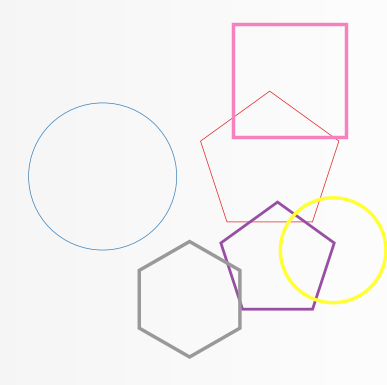[{"shape": "pentagon", "thickness": 0.5, "radius": 0.94, "center": [0.696, 0.576]}, {"shape": "circle", "thickness": 0.5, "radius": 0.96, "center": [0.265, 0.542]}, {"shape": "pentagon", "thickness": 2, "radius": 0.77, "center": [0.716, 0.321]}, {"shape": "circle", "thickness": 2.5, "radius": 0.68, "center": [0.86, 0.35]}, {"shape": "square", "thickness": 2.5, "radius": 0.73, "center": [0.747, 0.79]}, {"shape": "hexagon", "thickness": 2.5, "radius": 0.75, "center": [0.489, 0.223]}]